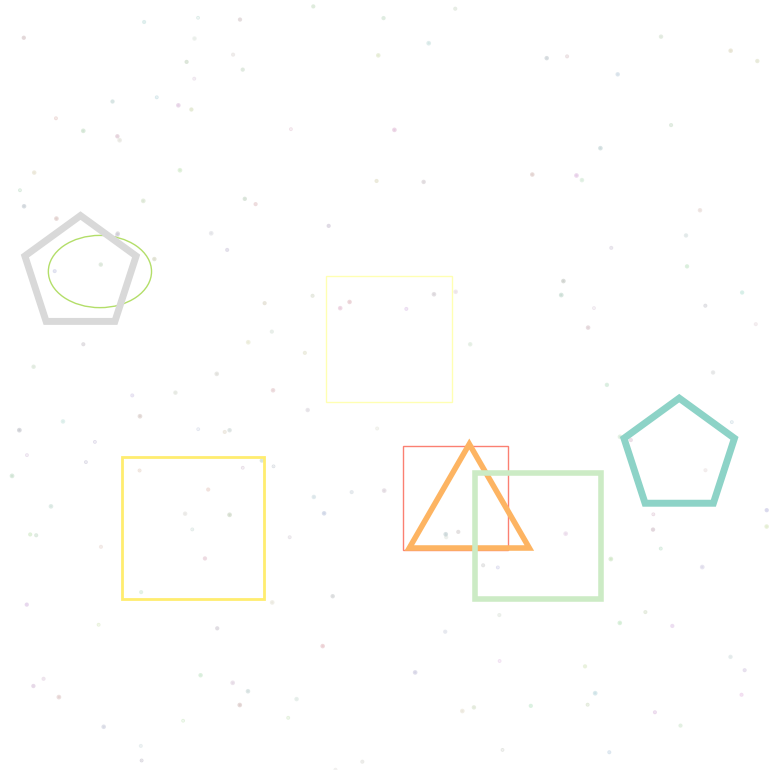[{"shape": "pentagon", "thickness": 2.5, "radius": 0.38, "center": [0.882, 0.407]}, {"shape": "square", "thickness": 0.5, "radius": 0.41, "center": [0.505, 0.56]}, {"shape": "square", "thickness": 0.5, "radius": 0.34, "center": [0.592, 0.353]}, {"shape": "triangle", "thickness": 2, "radius": 0.45, "center": [0.609, 0.333]}, {"shape": "oval", "thickness": 0.5, "radius": 0.34, "center": [0.13, 0.647]}, {"shape": "pentagon", "thickness": 2.5, "radius": 0.38, "center": [0.105, 0.644]}, {"shape": "square", "thickness": 2, "radius": 0.41, "center": [0.698, 0.304]}, {"shape": "square", "thickness": 1, "radius": 0.46, "center": [0.25, 0.314]}]